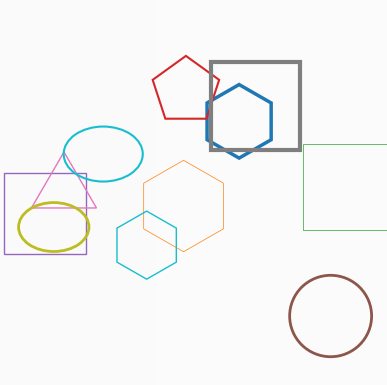[{"shape": "hexagon", "thickness": 2.5, "radius": 0.48, "center": [0.617, 0.685]}, {"shape": "hexagon", "thickness": 0.5, "radius": 0.59, "center": [0.474, 0.465]}, {"shape": "square", "thickness": 0.5, "radius": 0.56, "center": [0.895, 0.514]}, {"shape": "pentagon", "thickness": 1.5, "radius": 0.45, "center": [0.48, 0.765]}, {"shape": "square", "thickness": 1, "radius": 0.53, "center": [0.116, 0.445]}, {"shape": "circle", "thickness": 2, "radius": 0.53, "center": [0.853, 0.179]}, {"shape": "triangle", "thickness": 1, "radius": 0.48, "center": [0.165, 0.508]}, {"shape": "square", "thickness": 3, "radius": 0.57, "center": [0.66, 0.724]}, {"shape": "oval", "thickness": 2, "radius": 0.45, "center": [0.139, 0.41]}, {"shape": "hexagon", "thickness": 1, "radius": 0.44, "center": [0.378, 0.363]}, {"shape": "oval", "thickness": 1.5, "radius": 0.51, "center": [0.266, 0.6]}]